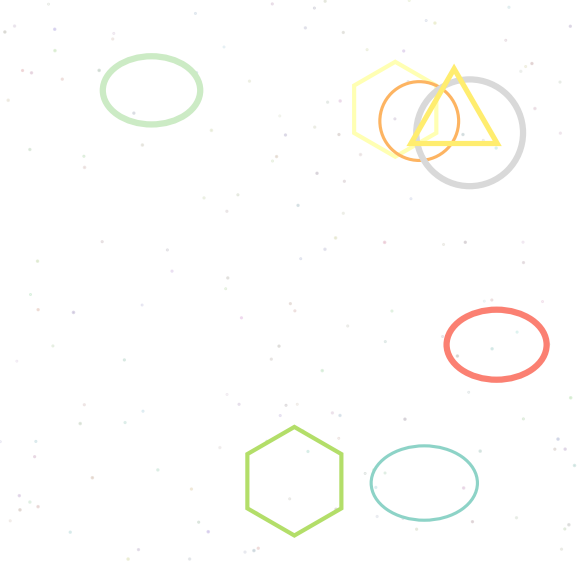[{"shape": "oval", "thickness": 1.5, "radius": 0.46, "center": [0.735, 0.163]}, {"shape": "hexagon", "thickness": 2, "radius": 0.41, "center": [0.684, 0.81]}, {"shape": "oval", "thickness": 3, "radius": 0.43, "center": [0.86, 0.402]}, {"shape": "circle", "thickness": 1.5, "radius": 0.34, "center": [0.726, 0.79]}, {"shape": "hexagon", "thickness": 2, "radius": 0.47, "center": [0.51, 0.166]}, {"shape": "circle", "thickness": 3, "radius": 0.46, "center": [0.813, 0.769]}, {"shape": "oval", "thickness": 3, "radius": 0.42, "center": [0.262, 0.843]}, {"shape": "triangle", "thickness": 2.5, "radius": 0.43, "center": [0.786, 0.794]}]